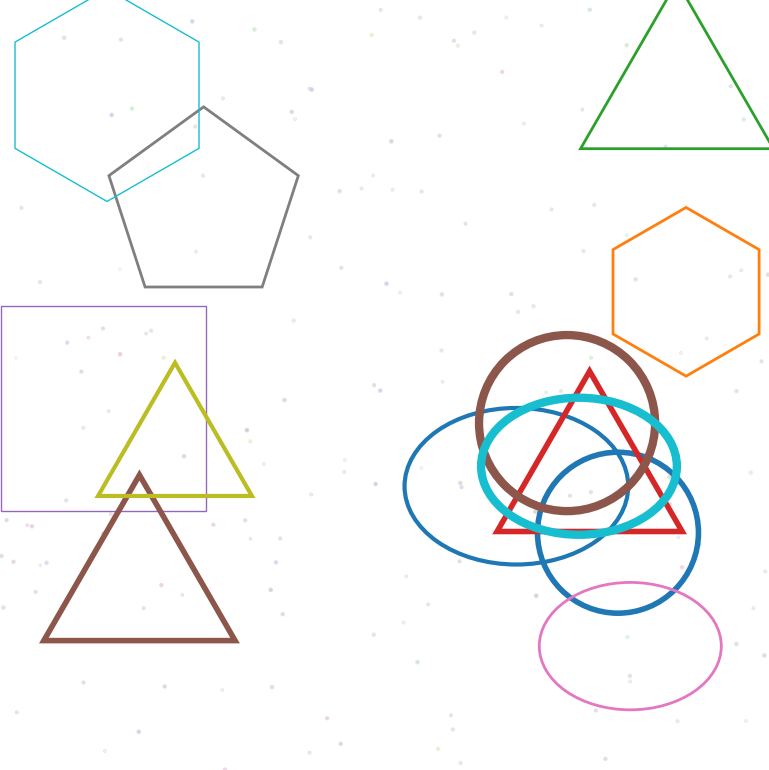[{"shape": "oval", "thickness": 1.5, "radius": 0.73, "center": [0.671, 0.369]}, {"shape": "circle", "thickness": 2, "radius": 0.52, "center": [0.803, 0.308]}, {"shape": "hexagon", "thickness": 1, "radius": 0.55, "center": [0.891, 0.621]}, {"shape": "triangle", "thickness": 1, "radius": 0.72, "center": [0.879, 0.879]}, {"shape": "triangle", "thickness": 2, "radius": 0.69, "center": [0.766, 0.379]}, {"shape": "square", "thickness": 0.5, "radius": 0.67, "center": [0.134, 0.469]}, {"shape": "circle", "thickness": 3, "radius": 0.57, "center": [0.736, 0.451]}, {"shape": "triangle", "thickness": 2, "radius": 0.72, "center": [0.181, 0.24]}, {"shape": "oval", "thickness": 1, "radius": 0.59, "center": [0.819, 0.161]}, {"shape": "pentagon", "thickness": 1, "radius": 0.65, "center": [0.264, 0.732]}, {"shape": "triangle", "thickness": 1.5, "radius": 0.58, "center": [0.227, 0.414]}, {"shape": "hexagon", "thickness": 0.5, "radius": 0.69, "center": [0.139, 0.876]}, {"shape": "oval", "thickness": 3, "radius": 0.64, "center": [0.752, 0.394]}]